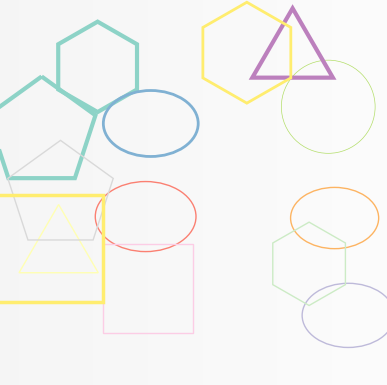[{"shape": "hexagon", "thickness": 3, "radius": 0.59, "center": [0.252, 0.826]}, {"shape": "pentagon", "thickness": 3, "radius": 0.73, "center": [0.107, 0.655]}, {"shape": "triangle", "thickness": 1, "radius": 0.59, "center": [0.151, 0.351]}, {"shape": "oval", "thickness": 1, "radius": 0.6, "center": [0.899, 0.181]}, {"shape": "oval", "thickness": 1, "radius": 0.65, "center": [0.376, 0.437]}, {"shape": "oval", "thickness": 2, "radius": 0.61, "center": [0.389, 0.679]}, {"shape": "oval", "thickness": 1, "radius": 0.57, "center": [0.864, 0.434]}, {"shape": "circle", "thickness": 0.5, "radius": 0.6, "center": [0.847, 0.723]}, {"shape": "square", "thickness": 1, "radius": 0.58, "center": [0.382, 0.251]}, {"shape": "pentagon", "thickness": 1, "radius": 0.72, "center": [0.156, 0.492]}, {"shape": "triangle", "thickness": 3, "radius": 0.6, "center": [0.755, 0.858]}, {"shape": "hexagon", "thickness": 1, "radius": 0.54, "center": [0.798, 0.315]}, {"shape": "hexagon", "thickness": 2, "radius": 0.66, "center": [0.637, 0.863]}, {"shape": "square", "thickness": 2.5, "radius": 0.7, "center": [0.127, 0.354]}]